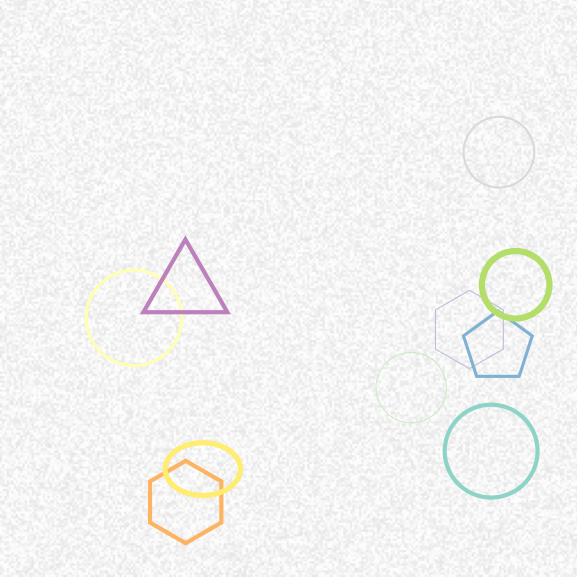[{"shape": "circle", "thickness": 2, "radius": 0.4, "center": [0.85, 0.218]}, {"shape": "circle", "thickness": 1.5, "radius": 0.41, "center": [0.232, 0.449]}, {"shape": "hexagon", "thickness": 0.5, "radius": 0.34, "center": [0.813, 0.429]}, {"shape": "pentagon", "thickness": 1.5, "radius": 0.31, "center": [0.862, 0.398]}, {"shape": "hexagon", "thickness": 2, "radius": 0.36, "center": [0.322, 0.13]}, {"shape": "circle", "thickness": 3, "radius": 0.29, "center": [0.893, 0.506]}, {"shape": "circle", "thickness": 1, "radius": 0.31, "center": [0.864, 0.736]}, {"shape": "triangle", "thickness": 2, "radius": 0.42, "center": [0.321, 0.501]}, {"shape": "circle", "thickness": 0.5, "radius": 0.3, "center": [0.712, 0.328]}, {"shape": "oval", "thickness": 2.5, "radius": 0.33, "center": [0.351, 0.187]}]